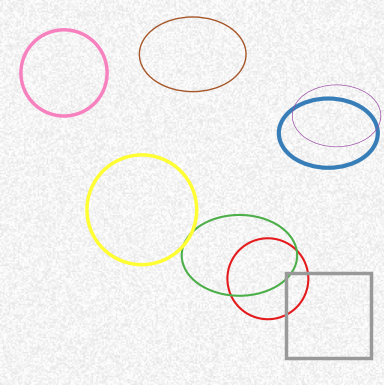[{"shape": "circle", "thickness": 1.5, "radius": 0.53, "center": [0.696, 0.276]}, {"shape": "oval", "thickness": 3, "radius": 0.64, "center": [0.853, 0.654]}, {"shape": "oval", "thickness": 1.5, "radius": 0.75, "center": [0.622, 0.337]}, {"shape": "oval", "thickness": 0.5, "radius": 0.57, "center": [0.874, 0.699]}, {"shape": "circle", "thickness": 2.5, "radius": 0.71, "center": [0.368, 0.455]}, {"shape": "oval", "thickness": 1, "radius": 0.69, "center": [0.501, 0.859]}, {"shape": "circle", "thickness": 2.5, "radius": 0.56, "center": [0.166, 0.811]}, {"shape": "square", "thickness": 2.5, "radius": 0.55, "center": [0.852, 0.18]}]